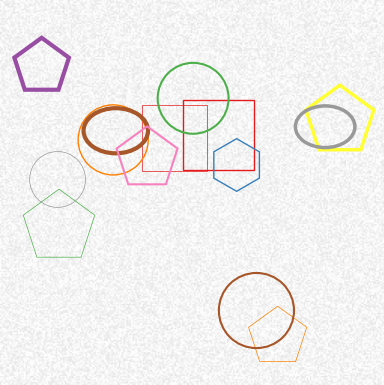[{"shape": "square", "thickness": 0.5, "radius": 0.42, "center": [0.454, 0.642]}, {"shape": "square", "thickness": 1, "radius": 0.46, "center": [0.568, 0.649]}, {"shape": "hexagon", "thickness": 1, "radius": 0.34, "center": [0.615, 0.571]}, {"shape": "pentagon", "thickness": 0.5, "radius": 0.49, "center": [0.153, 0.411]}, {"shape": "circle", "thickness": 1.5, "radius": 0.46, "center": [0.502, 0.745]}, {"shape": "pentagon", "thickness": 3, "radius": 0.37, "center": [0.108, 0.827]}, {"shape": "circle", "thickness": 1, "radius": 0.46, "center": [0.294, 0.637]}, {"shape": "pentagon", "thickness": 0.5, "radius": 0.4, "center": [0.721, 0.125]}, {"shape": "pentagon", "thickness": 2.5, "radius": 0.46, "center": [0.883, 0.686]}, {"shape": "oval", "thickness": 3, "radius": 0.42, "center": [0.301, 0.66]}, {"shape": "circle", "thickness": 1.5, "radius": 0.49, "center": [0.666, 0.193]}, {"shape": "pentagon", "thickness": 1.5, "radius": 0.42, "center": [0.382, 0.589]}, {"shape": "circle", "thickness": 0.5, "radius": 0.36, "center": [0.15, 0.534]}, {"shape": "oval", "thickness": 2.5, "radius": 0.39, "center": [0.845, 0.671]}]